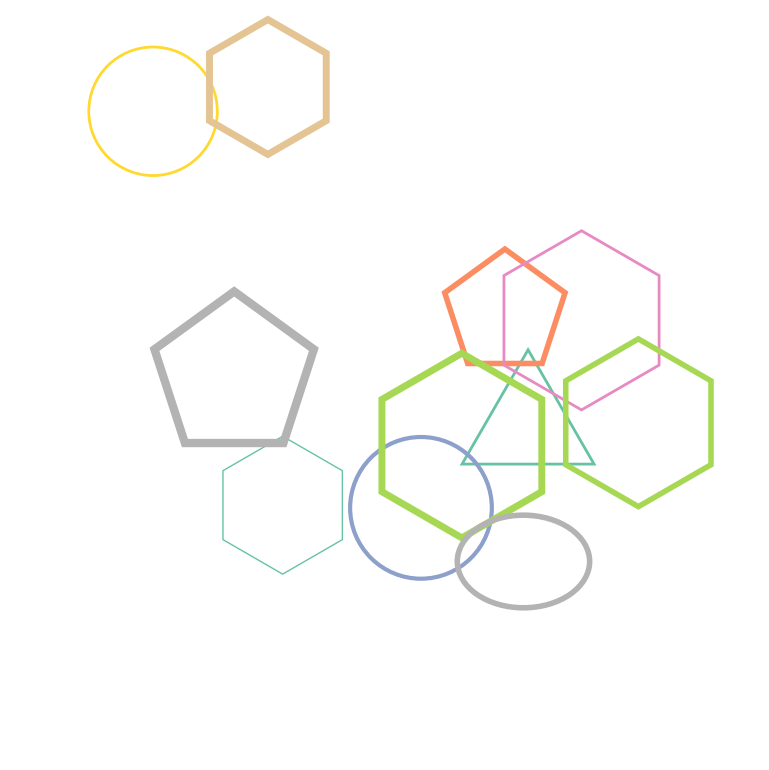[{"shape": "hexagon", "thickness": 0.5, "radius": 0.45, "center": [0.367, 0.344]}, {"shape": "triangle", "thickness": 1, "radius": 0.49, "center": [0.686, 0.447]}, {"shape": "pentagon", "thickness": 2, "radius": 0.41, "center": [0.656, 0.594]}, {"shape": "circle", "thickness": 1.5, "radius": 0.46, "center": [0.547, 0.34]}, {"shape": "hexagon", "thickness": 1, "radius": 0.58, "center": [0.755, 0.584]}, {"shape": "hexagon", "thickness": 2.5, "radius": 0.6, "center": [0.6, 0.421]}, {"shape": "hexagon", "thickness": 2, "radius": 0.54, "center": [0.829, 0.451]}, {"shape": "circle", "thickness": 1, "radius": 0.42, "center": [0.199, 0.855]}, {"shape": "hexagon", "thickness": 2.5, "radius": 0.44, "center": [0.348, 0.887]}, {"shape": "pentagon", "thickness": 3, "radius": 0.54, "center": [0.304, 0.513]}, {"shape": "oval", "thickness": 2, "radius": 0.43, "center": [0.68, 0.271]}]